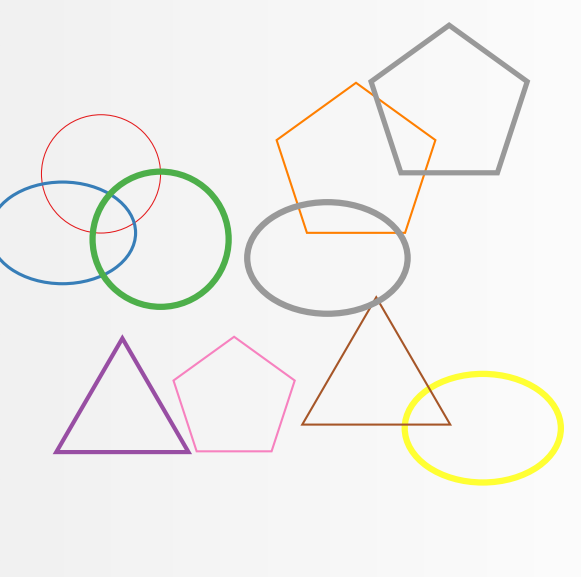[{"shape": "circle", "thickness": 0.5, "radius": 0.51, "center": [0.174, 0.698]}, {"shape": "oval", "thickness": 1.5, "radius": 0.63, "center": [0.108, 0.596]}, {"shape": "circle", "thickness": 3, "radius": 0.59, "center": [0.276, 0.585]}, {"shape": "triangle", "thickness": 2, "radius": 0.66, "center": [0.211, 0.282]}, {"shape": "pentagon", "thickness": 1, "radius": 0.72, "center": [0.612, 0.712]}, {"shape": "oval", "thickness": 3, "radius": 0.67, "center": [0.831, 0.258]}, {"shape": "triangle", "thickness": 1, "radius": 0.73, "center": [0.647, 0.337]}, {"shape": "pentagon", "thickness": 1, "radius": 0.55, "center": [0.403, 0.306]}, {"shape": "oval", "thickness": 3, "radius": 0.69, "center": [0.563, 0.552]}, {"shape": "pentagon", "thickness": 2.5, "radius": 0.71, "center": [0.773, 0.814]}]